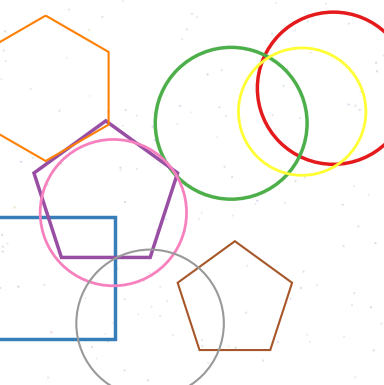[{"shape": "circle", "thickness": 2.5, "radius": 0.99, "center": [0.866, 0.771]}, {"shape": "square", "thickness": 2.5, "radius": 0.79, "center": [0.14, 0.277]}, {"shape": "circle", "thickness": 2.5, "radius": 0.99, "center": [0.6, 0.68]}, {"shape": "pentagon", "thickness": 2.5, "radius": 0.98, "center": [0.275, 0.49]}, {"shape": "hexagon", "thickness": 1.5, "radius": 0.94, "center": [0.119, 0.771]}, {"shape": "circle", "thickness": 2, "radius": 0.83, "center": [0.785, 0.71]}, {"shape": "pentagon", "thickness": 1.5, "radius": 0.78, "center": [0.61, 0.217]}, {"shape": "circle", "thickness": 2, "radius": 0.95, "center": [0.294, 0.448]}, {"shape": "circle", "thickness": 1.5, "radius": 0.96, "center": [0.39, 0.16]}]